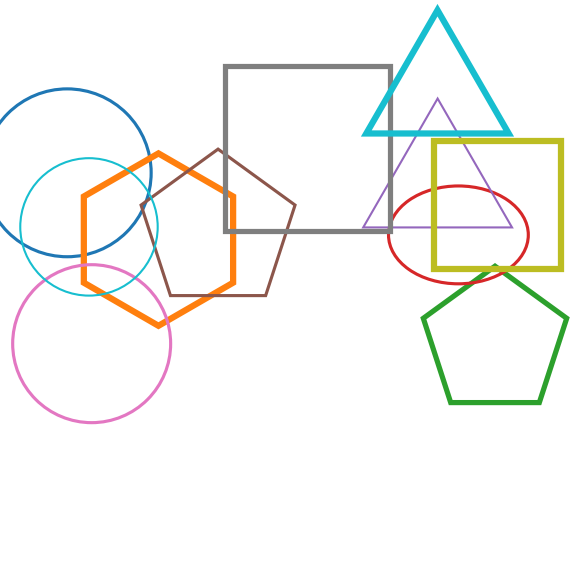[{"shape": "circle", "thickness": 1.5, "radius": 0.73, "center": [0.116, 0.7]}, {"shape": "hexagon", "thickness": 3, "radius": 0.75, "center": [0.274, 0.584]}, {"shape": "pentagon", "thickness": 2.5, "radius": 0.65, "center": [0.857, 0.408]}, {"shape": "oval", "thickness": 1.5, "radius": 0.61, "center": [0.794, 0.592]}, {"shape": "triangle", "thickness": 1, "radius": 0.74, "center": [0.758, 0.68]}, {"shape": "pentagon", "thickness": 1.5, "radius": 0.7, "center": [0.378, 0.601]}, {"shape": "circle", "thickness": 1.5, "radius": 0.68, "center": [0.159, 0.404]}, {"shape": "square", "thickness": 2.5, "radius": 0.71, "center": [0.532, 0.742]}, {"shape": "square", "thickness": 3, "radius": 0.55, "center": [0.861, 0.644]}, {"shape": "circle", "thickness": 1, "radius": 0.59, "center": [0.154, 0.606]}, {"shape": "triangle", "thickness": 3, "radius": 0.71, "center": [0.758, 0.839]}]